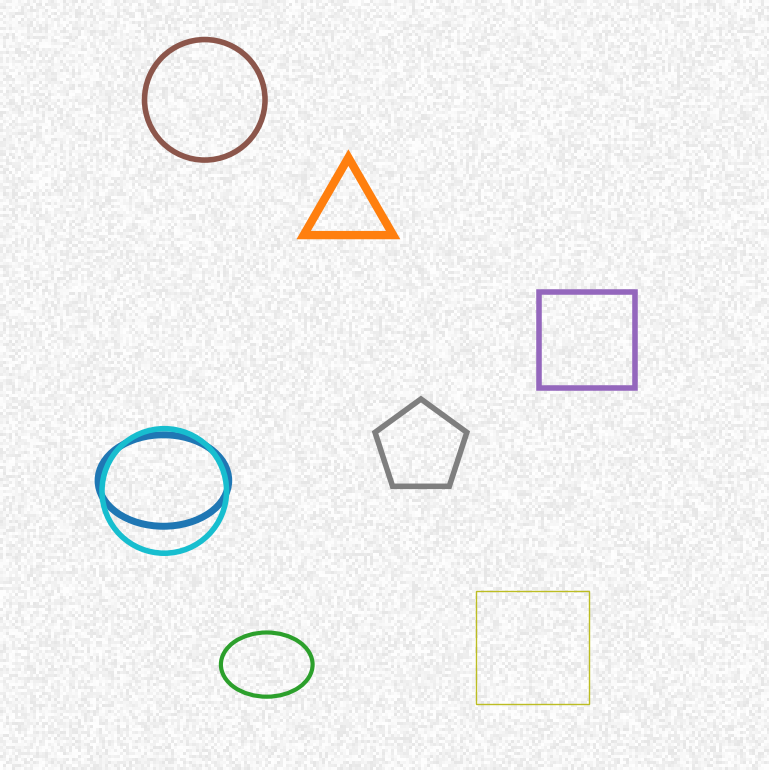[{"shape": "oval", "thickness": 2.5, "radius": 0.42, "center": [0.212, 0.376]}, {"shape": "triangle", "thickness": 3, "radius": 0.34, "center": [0.452, 0.728]}, {"shape": "oval", "thickness": 1.5, "radius": 0.3, "center": [0.346, 0.137]}, {"shape": "square", "thickness": 2, "radius": 0.31, "center": [0.763, 0.559]}, {"shape": "circle", "thickness": 2, "radius": 0.39, "center": [0.266, 0.87]}, {"shape": "pentagon", "thickness": 2, "radius": 0.31, "center": [0.547, 0.419]}, {"shape": "square", "thickness": 0.5, "radius": 0.37, "center": [0.692, 0.158]}, {"shape": "circle", "thickness": 2, "radius": 0.4, "center": [0.213, 0.362]}]